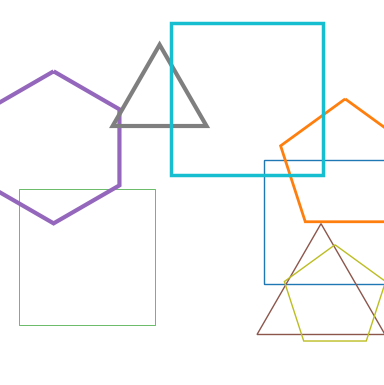[{"shape": "square", "thickness": 1, "radius": 0.81, "center": [0.847, 0.423]}, {"shape": "pentagon", "thickness": 2, "radius": 0.88, "center": [0.897, 0.567]}, {"shape": "square", "thickness": 0.5, "radius": 0.89, "center": [0.227, 0.333]}, {"shape": "hexagon", "thickness": 3, "radius": 0.99, "center": [0.139, 0.617]}, {"shape": "triangle", "thickness": 1, "radius": 0.96, "center": [0.834, 0.227]}, {"shape": "triangle", "thickness": 3, "radius": 0.7, "center": [0.415, 0.743]}, {"shape": "pentagon", "thickness": 1, "radius": 0.69, "center": [0.87, 0.226]}, {"shape": "square", "thickness": 2.5, "radius": 0.99, "center": [0.642, 0.742]}]